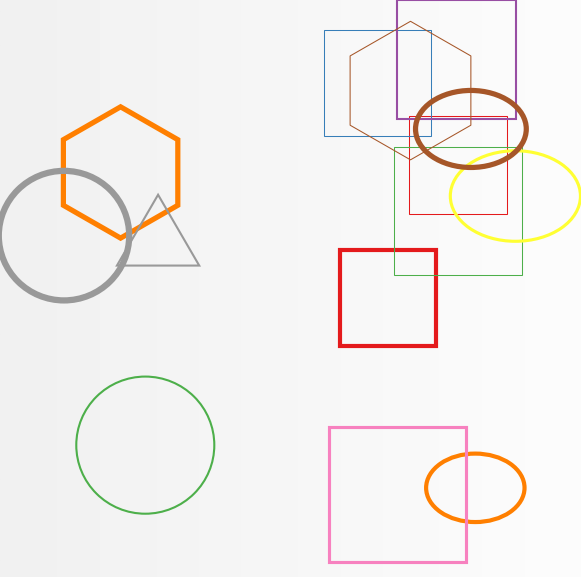[{"shape": "square", "thickness": 2, "radius": 0.42, "center": [0.668, 0.484]}, {"shape": "square", "thickness": 0.5, "radius": 0.42, "center": [0.788, 0.714]}, {"shape": "square", "thickness": 0.5, "radius": 0.46, "center": [0.649, 0.856]}, {"shape": "circle", "thickness": 1, "radius": 0.59, "center": [0.25, 0.228]}, {"shape": "square", "thickness": 0.5, "radius": 0.55, "center": [0.788, 0.633]}, {"shape": "square", "thickness": 1, "radius": 0.51, "center": [0.785, 0.896]}, {"shape": "oval", "thickness": 2, "radius": 0.42, "center": [0.818, 0.154]}, {"shape": "hexagon", "thickness": 2.5, "radius": 0.57, "center": [0.207, 0.7]}, {"shape": "oval", "thickness": 1.5, "radius": 0.56, "center": [0.887, 0.66]}, {"shape": "hexagon", "thickness": 0.5, "radius": 0.6, "center": [0.706, 0.842]}, {"shape": "oval", "thickness": 2.5, "radius": 0.48, "center": [0.81, 0.776]}, {"shape": "square", "thickness": 1.5, "radius": 0.59, "center": [0.684, 0.143]}, {"shape": "circle", "thickness": 3, "radius": 0.56, "center": [0.11, 0.591]}, {"shape": "triangle", "thickness": 1, "radius": 0.41, "center": [0.272, 0.58]}]